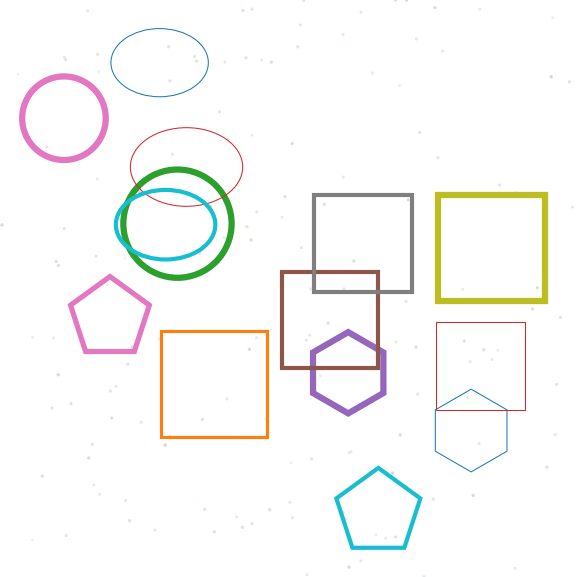[{"shape": "hexagon", "thickness": 0.5, "radius": 0.36, "center": [0.816, 0.254]}, {"shape": "oval", "thickness": 0.5, "radius": 0.42, "center": [0.276, 0.891]}, {"shape": "square", "thickness": 1.5, "radius": 0.46, "center": [0.37, 0.334]}, {"shape": "circle", "thickness": 3, "radius": 0.47, "center": [0.307, 0.612]}, {"shape": "oval", "thickness": 0.5, "radius": 0.49, "center": [0.323, 0.71]}, {"shape": "square", "thickness": 0.5, "radius": 0.38, "center": [0.832, 0.366]}, {"shape": "hexagon", "thickness": 3, "radius": 0.35, "center": [0.603, 0.354]}, {"shape": "square", "thickness": 2, "radius": 0.42, "center": [0.571, 0.445]}, {"shape": "circle", "thickness": 3, "radius": 0.36, "center": [0.111, 0.794]}, {"shape": "pentagon", "thickness": 2.5, "radius": 0.36, "center": [0.19, 0.449]}, {"shape": "square", "thickness": 2, "radius": 0.42, "center": [0.628, 0.578]}, {"shape": "square", "thickness": 3, "radius": 0.46, "center": [0.85, 0.57]}, {"shape": "pentagon", "thickness": 2, "radius": 0.38, "center": [0.655, 0.112]}, {"shape": "oval", "thickness": 2, "radius": 0.43, "center": [0.287, 0.61]}]